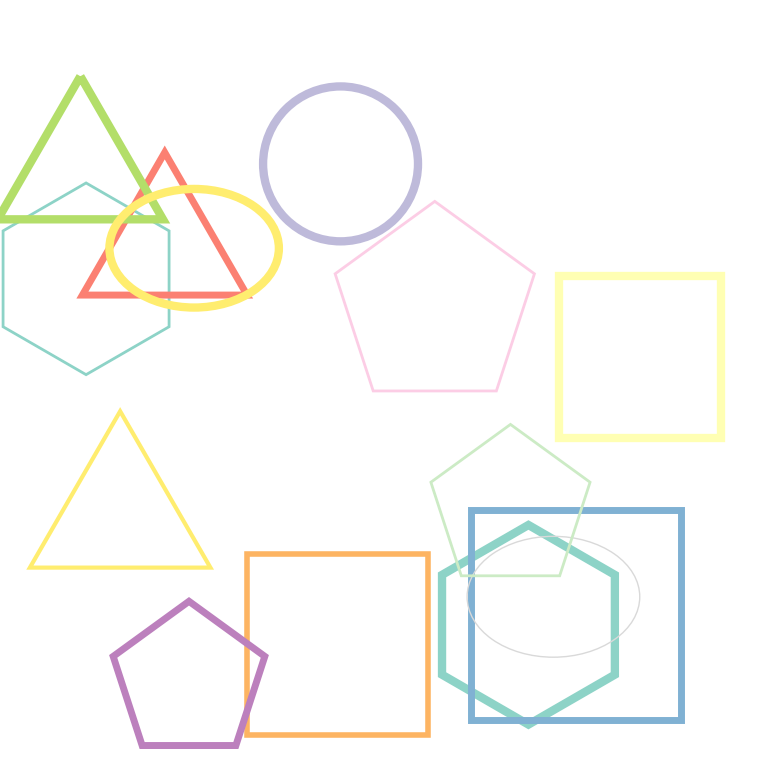[{"shape": "hexagon", "thickness": 1, "radius": 0.62, "center": [0.112, 0.638]}, {"shape": "hexagon", "thickness": 3, "radius": 0.65, "center": [0.686, 0.189]}, {"shape": "square", "thickness": 3, "radius": 0.53, "center": [0.831, 0.536]}, {"shape": "circle", "thickness": 3, "radius": 0.5, "center": [0.442, 0.787]}, {"shape": "triangle", "thickness": 2.5, "radius": 0.62, "center": [0.214, 0.679]}, {"shape": "square", "thickness": 2.5, "radius": 0.68, "center": [0.748, 0.201]}, {"shape": "square", "thickness": 2, "radius": 0.59, "center": [0.438, 0.163]}, {"shape": "triangle", "thickness": 3, "radius": 0.62, "center": [0.104, 0.777]}, {"shape": "pentagon", "thickness": 1, "radius": 0.68, "center": [0.565, 0.602]}, {"shape": "oval", "thickness": 0.5, "radius": 0.56, "center": [0.719, 0.225]}, {"shape": "pentagon", "thickness": 2.5, "radius": 0.52, "center": [0.245, 0.116]}, {"shape": "pentagon", "thickness": 1, "radius": 0.54, "center": [0.663, 0.34]}, {"shape": "oval", "thickness": 3, "radius": 0.55, "center": [0.252, 0.678]}, {"shape": "triangle", "thickness": 1.5, "radius": 0.68, "center": [0.156, 0.331]}]